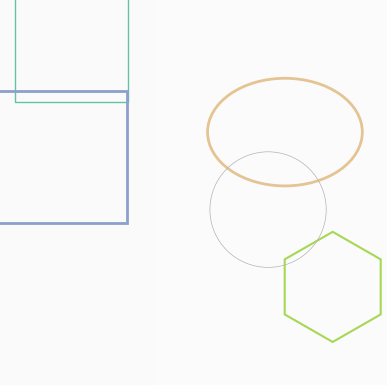[{"shape": "square", "thickness": 1, "radius": 0.73, "center": [0.185, 0.88]}, {"shape": "square", "thickness": 2, "radius": 0.86, "center": [0.155, 0.592]}, {"shape": "hexagon", "thickness": 1.5, "radius": 0.72, "center": [0.859, 0.255]}, {"shape": "oval", "thickness": 2, "radius": 1.0, "center": [0.735, 0.657]}, {"shape": "circle", "thickness": 0.5, "radius": 0.75, "center": [0.692, 0.456]}]